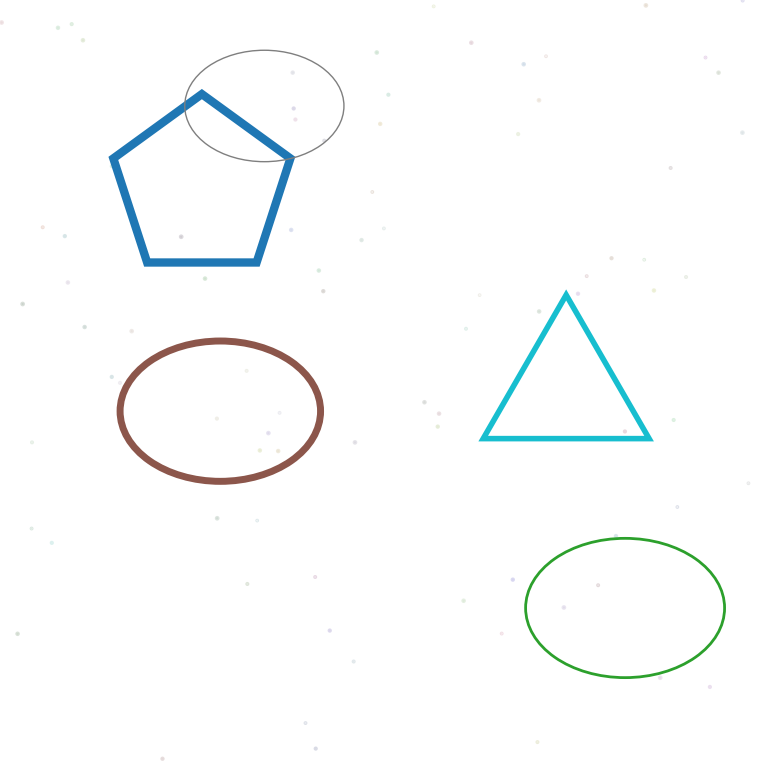[{"shape": "pentagon", "thickness": 3, "radius": 0.6, "center": [0.262, 0.757]}, {"shape": "oval", "thickness": 1, "radius": 0.65, "center": [0.812, 0.21]}, {"shape": "oval", "thickness": 2.5, "radius": 0.65, "center": [0.286, 0.466]}, {"shape": "oval", "thickness": 0.5, "radius": 0.52, "center": [0.343, 0.862]}, {"shape": "triangle", "thickness": 2, "radius": 0.62, "center": [0.735, 0.493]}]